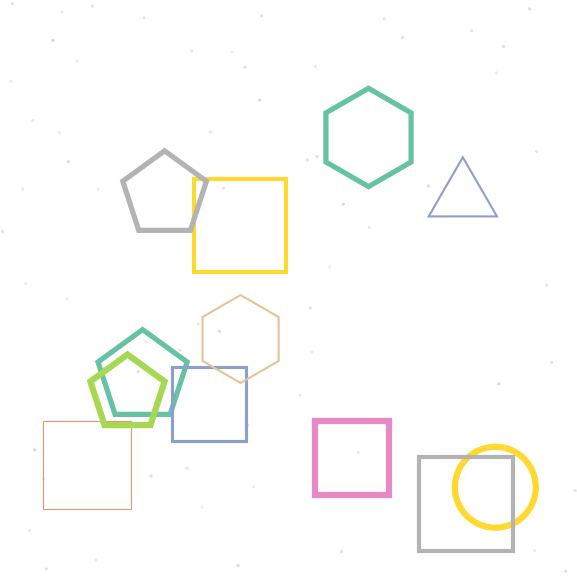[{"shape": "hexagon", "thickness": 2.5, "radius": 0.43, "center": [0.638, 0.761]}, {"shape": "pentagon", "thickness": 2.5, "radius": 0.41, "center": [0.247, 0.347]}, {"shape": "square", "thickness": 0.5, "radius": 0.38, "center": [0.151, 0.194]}, {"shape": "triangle", "thickness": 1, "radius": 0.34, "center": [0.801, 0.659]}, {"shape": "square", "thickness": 1.5, "radius": 0.32, "center": [0.361, 0.3]}, {"shape": "square", "thickness": 3, "radius": 0.32, "center": [0.609, 0.206]}, {"shape": "pentagon", "thickness": 3, "radius": 0.34, "center": [0.221, 0.318]}, {"shape": "circle", "thickness": 3, "radius": 0.35, "center": [0.858, 0.155]}, {"shape": "square", "thickness": 2, "radius": 0.4, "center": [0.415, 0.608]}, {"shape": "hexagon", "thickness": 1, "radius": 0.38, "center": [0.417, 0.412]}, {"shape": "square", "thickness": 2, "radius": 0.41, "center": [0.807, 0.127]}, {"shape": "pentagon", "thickness": 2.5, "radius": 0.38, "center": [0.285, 0.662]}]